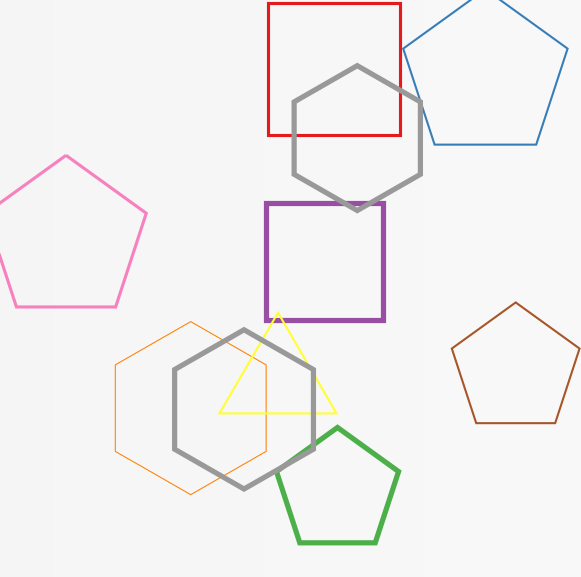[{"shape": "square", "thickness": 1.5, "radius": 0.57, "center": [0.574, 0.88]}, {"shape": "pentagon", "thickness": 1, "radius": 0.74, "center": [0.835, 0.869]}, {"shape": "pentagon", "thickness": 2.5, "radius": 0.55, "center": [0.581, 0.149]}, {"shape": "square", "thickness": 2.5, "radius": 0.5, "center": [0.559, 0.546]}, {"shape": "hexagon", "thickness": 0.5, "radius": 0.75, "center": [0.328, 0.292]}, {"shape": "triangle", "thickness": 1, "radius": 0.58, "center": [0.478, 0.341]}, {"shape": "pentagon", "thickness": 1, "radius": 0.58, "center": [0.887, 0.36]}, {"shape": "pentagon", "thickness": 1.5, "radius": 0.73, "center": [0.114, 0.585]}, {"shape": "hexagon", "thickness": 2.5, "radius": 0.69, "center": [0.42, 0.29]}, {"shape": "hexagon", "thickness": 2.5, "radius": 0.63, "center": [0.615, 0.76]}]